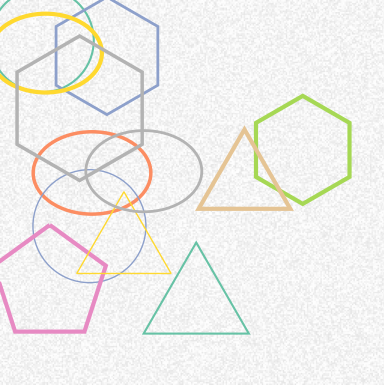[{"shape": "triangle", "thickness": 1.5, "radius": 0.79, "center": [0.51, 0.212]}, {"shape": "circle", "thickness": 1.5, "radius": 0.67, "center": [0.109, 0.895]}, {"shape": "oval", "thickness": 2.5, "radius": 0.76, "center": [0.239, 0.551]}, {"shape": "hexagon", "thickness": 2, "radius": 0.76, "center": [0.278, 0.855]}, {"shape": "circle", "thickness": 1, "radius": 0.73, "center": [0.232, 0.413]}, {"shape": "pentagon", "thickness": 3, "radius": 0.77, "center": [0.129, 0.263]}, {"shape": "hexagon", "thickness": 3, "radius": 0.7, "center": [0.786, 0.611]}, {"shape": "oval", "thickness": 3, "radius": 0.73, "center": [0.118, 0.862]}, {"shape": "triangle", "thickness": 1, "radius": 0.71, "center": [0.322, 0.36]}, {"shape": "triangle", "thickness": 3, "radius": 0.69, "center": [0.635, 0.526]}, {"shape": "hexagon", "thickness": 2.5, "radius": 0.94, "center": [0.207, 0.719]}, {"shape": "oval", "thickness": 2, "radius": 0.75, "center": [0.374, 0.555]}]